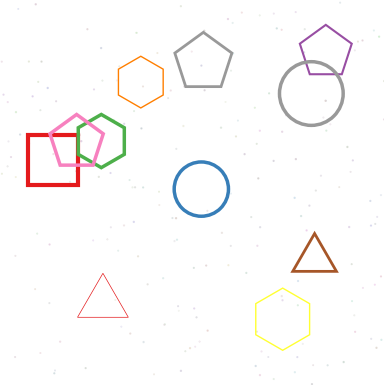[{"shape": "square", "thickness": 3, "radius": 0.32, "center": [0.137, 0.585]}, {"shape": "triangle", "thickness": 0.5, "radius": 0.38, "center": [0.267, 0.214]}, {"shape": "circle", "thickness": 2.5, "radius": 0.35, "center": [0.523, 0.509]}, {"shape": "hexagon", "thickness": 2.5, "radius": 0.35, "center": [0.263, 0.634]}, {"shape": "pentagon", "thickness": 1.5, "radius": 0.35, "center": [0.846, 0.865]}, {"shape": "hexagon", "thickness": 1, "radius": 0.34, "center": [0.366, 0.787]}, {"shape": "hexagon", "thickness": 1, "radius": 0.4, "center": [0.734, 0.171]}, {"shape": "triangle", "thickness": 2, "radius": 0.33, "center": [0.817, 0.328]}, {"shape": "pentagon", "thickness": 2.5, "radius": 0.36, "center": [0.199, 0.63]}, {"shape": "circle", "thickness": 2.5, "radius": 0.41, "center": [0.809, 0.757]}, {"shape": "pentagon", "thickness": 2, "radius": 0.39, "center": [0.528, 0.838]}]